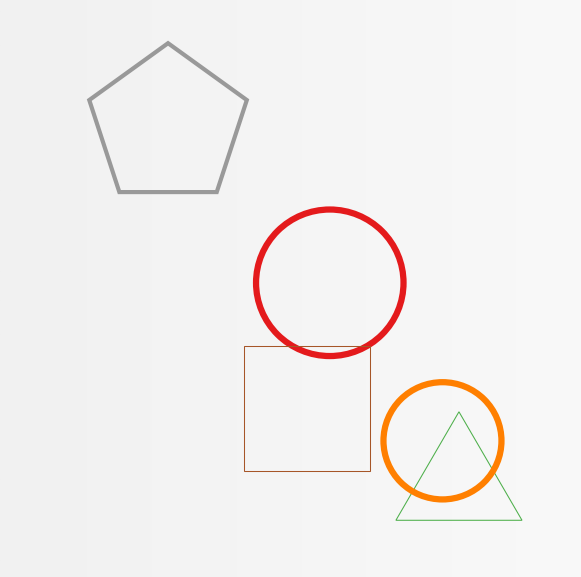[{"shape": "circle", "thickness": 3, "radius": 0.63, "center": [0.567, 0.509]}, {"shape": "triangle", "thickness": 0.5, "radius": 0.63, "center": [0.79, 0.161]}, {"shape": "circle", "thickness": 3, "radius": 0.51, "center": [0.761, 0.236]}, {"shape": "square", "thickness": 0.5, "radius": 0.54, "center": [0.528, 0.292]}, {"shape": "pentagon", "thickness": 2, "radius": 0.71, "center": [0.289, 0.782]}]